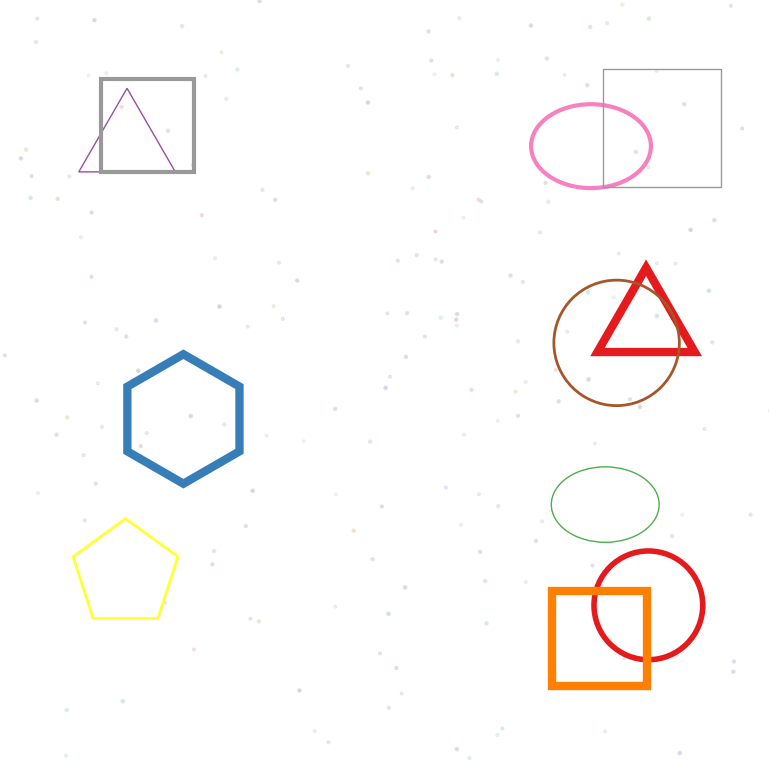[{"shape": "triangle", "thickness": 3, "radius": 0.36, "center": [0.839, 0.579]}, {"shape": "circle", "thickness": 2, "radius": 0.35, "center": [0.842, 0.214]}, {"shape": "hexagon", "thickness": 3, "radius": 0.42, "center": [0.238, 0.456]}, {"shape": "oval", "thickness": 0.5, "radius": 0.35, "center": [0.786, 0.345]}, {"shape": "triangle", "thickness": 0.5, "radius": 0.36, "center": [0.165, 0.813]}, {"shape": "square", "thickness": 3, "radius": 0.31, "center": [0.778, 0.171]}, {"shape": "pentagon", "thickness": 1, "radius": 0.36, "center": [0.163, 0.255]}, {"shape": "circle", "thickness": 1, "radius": 0.41, "center": [0.801, 0.555]}, {"shape": "oval", "thickness": 1.5, "radius": 0.39, "center": [0.768, 0.81]}, {"shape": "square", "thickness": 0.5, "radius": 0.38, "center": [0.86, 0.834]}, {"shape": "square", "thickness": 1.5, "radius": 0.3, "center": [0.192, 0.837]}]